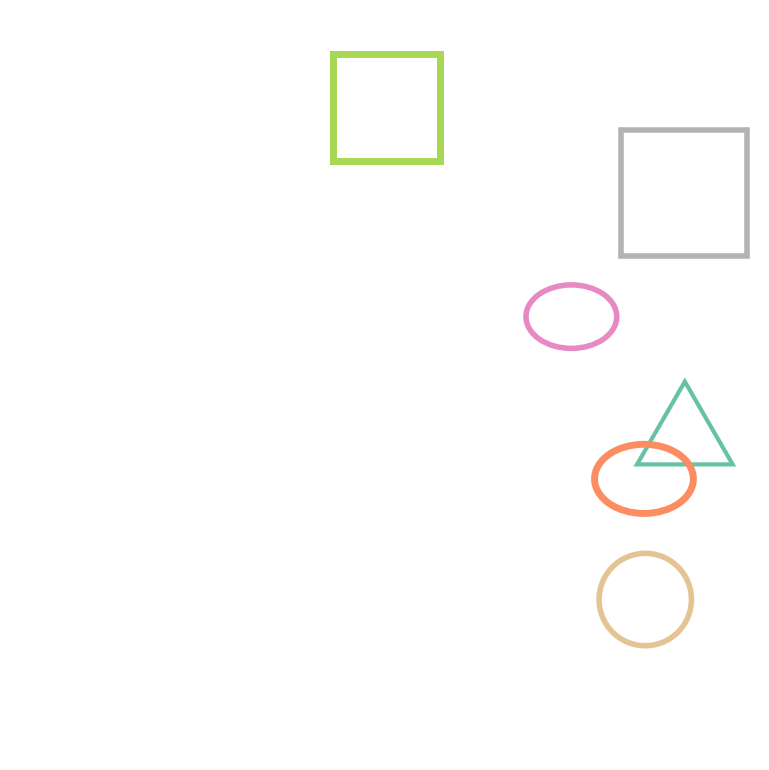[{"shape": "triangle", "thickness": 1.5, "radius": 0.36, "center": [0.889, 0.433]}, {"shape": "oval", "thickness": 2.5, "radius": 0.32, "center": [0.836, 0.378]}, {"shape": "oval", "thickness": 2, "radius": 0.29, "center": [0.742, 0.589]}, {"shape": "square", "thickness": 2.5, "radius": 0.35, "center": [0.502, 0.861]}, {"shape": "circle", "thickness": 2, "radius": 0.3, "center": [0.838, 0.221]}, {"shape": "square", "thickness": 2, "radius": 0.41, "center": [0.888, 0.75]}]